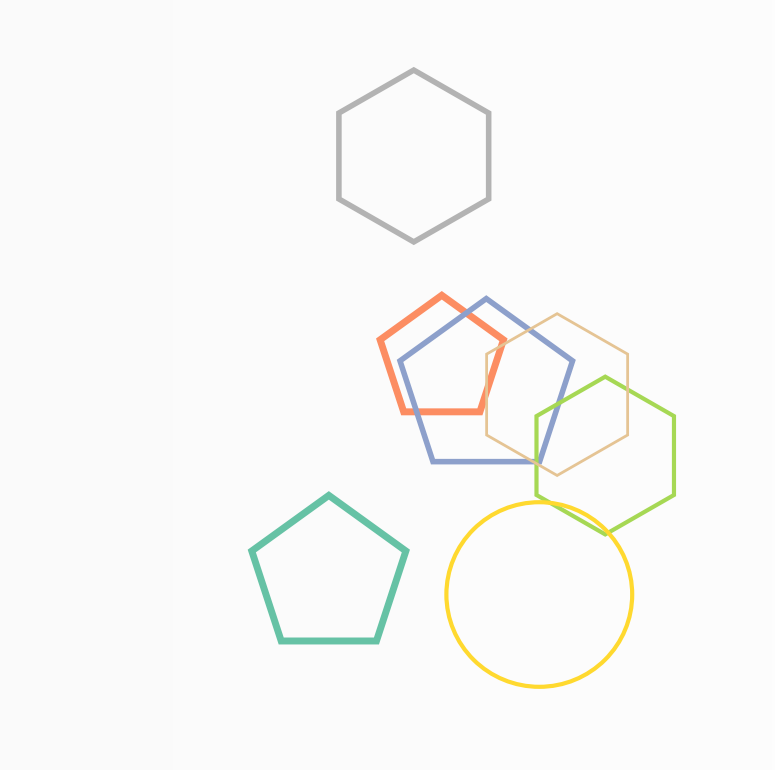[{"shape": "pentagon", "thickness": 2.5, "radius": 0.52, "center": [0.424, 0.252]}, {"shape": "pentagon", "thickness": 2.5, "radius": 0.42, "center": [0.57, 0.533]}, {"shape": "pentagon", "thickness": 2, "radius": 0.59, "center": [0.627, 0.495]}, {"shape": "hexagon", "thickness": 1.5, "radius": 0.51, "center": [0.781, 0.408]}, {"shape": "circle", "thickness": 1.5, "radius": 0.6, "center": [0.696, 0.228]}, {"shape": "hexagon", "thickness": 1, "radius": 0.53, "center": [0.719, 0.488]}, {"shape": "hexagon", "thickness": 2, "radius": 0.56, "center": [0.534, 0.797]}]